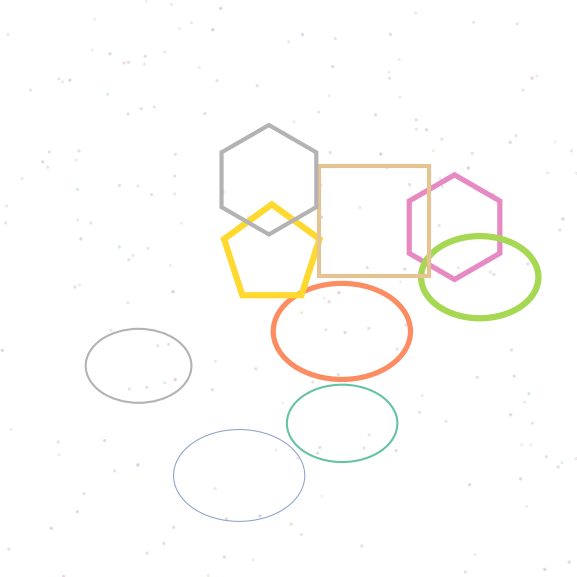[{"shape": "oval", "thickness": 1, "radius": 0.48, "center": [0.592, 0.266]}, {"shape": "oval", "thickness": 2.5, "radius": 0.59, "center": [0.592, 0.425]}, {"shape": "oval", "thickness": 0.5, "radius": 0.57, "center": [0.414, 0.176]}, {"shape": "hexagon", "thickness": 2.5, "radius": 0.45, "center": [0.787, 0.606]}, {"shape": "oval", "thickness": 3, "radius": 0.51, "center": [0.831, 0.519]}, {"shape": "pentagon", "thickness": 3, "radius": 0.43, "center": [0.471, 0.558]}, {"shape": "square", "thickness": 2, "radius": 0.48, "center": [0.647, 0.616]}, {"shape": "hexagon", "thickness": 2, "radius": 0.47, "center": [0.466, 0.688]}, {"shape": "oval", "thickness": 1, "radius": 0.46, "center": [0.24, 0.366]}]